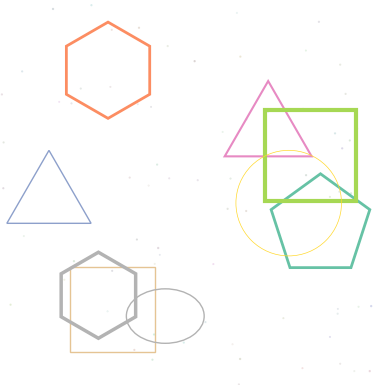[{"shape": "pentagon", "thickness": 2, "radius": 0.67, "center": [0.832, 0.414]}, {"shape": "hexagon", "thickness": 2, "radius": 0.62, "center": [0.281, 0.818]}, {"shape": "triangle", "thickness": 1, "radius": 0.63, "center": [0.127, 0.483]}, {"shape": "triangle", "thickness": 1.5, "radius": 0.65, "center": [0.697, 0.659]}, {"shape": "square", "thickness": 3, "radius": 0.59, "center": [0.807, 0.596]}, {"shape": "circle", "thickness": 0.5, "radius": 0.69, "center": [0.75, 0.472]}, {"shape": "square", "thickness": 1, "radius": 0.55, "center": [0.291, 0.195]}, {"shape": "oval", "thickness": 1, "radius": 0.51, "center": [0.429, 0.179]}, {"shape": "hexagon", "thickness": 2.5, "radius": 0.56, "center": [0.256, 0.233]}]